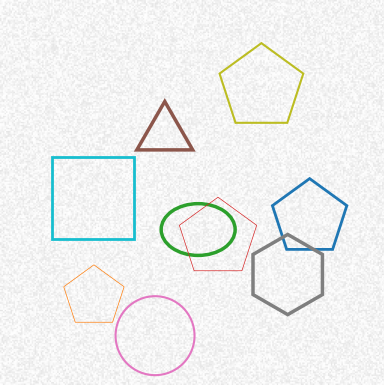[{"shape": "pentagon", "thickness": 2, "radius": 0.51, "center": [0.804, 0.434]}, {"shape": "pentagon", "thickness": 0.5, "radius": 0.41, "center": [0.244, 0.23]}, {"shape": "oval", "thickness": 2.5, "radius": 0.48, "center": [0.515, 0.404]}, {"shape": "pentagon", "thickness": 0.5, "radius": 0.53, "center": [0.566, 0.382]}, {"shape": "triangle", "thickness": 2.5, "radius": 0.42, "center": [0.428, 0.653]}, {"shape": "circle", "thickness": 1.5, "radius": 0.51, "center": [0.403, 0.128]}, {"shape": "hexagon", "thickness": 2.5, "radius": 0.52, "center": [0.747, 0.287]}, {"shape": "pentagon", "thickness": 1.5, "radius": 0.57, "center": [0.679, 0.774]}, {"shape": "square", "thickness": 2, "radius": 0.54, "center": [0.242, 0.485]}]